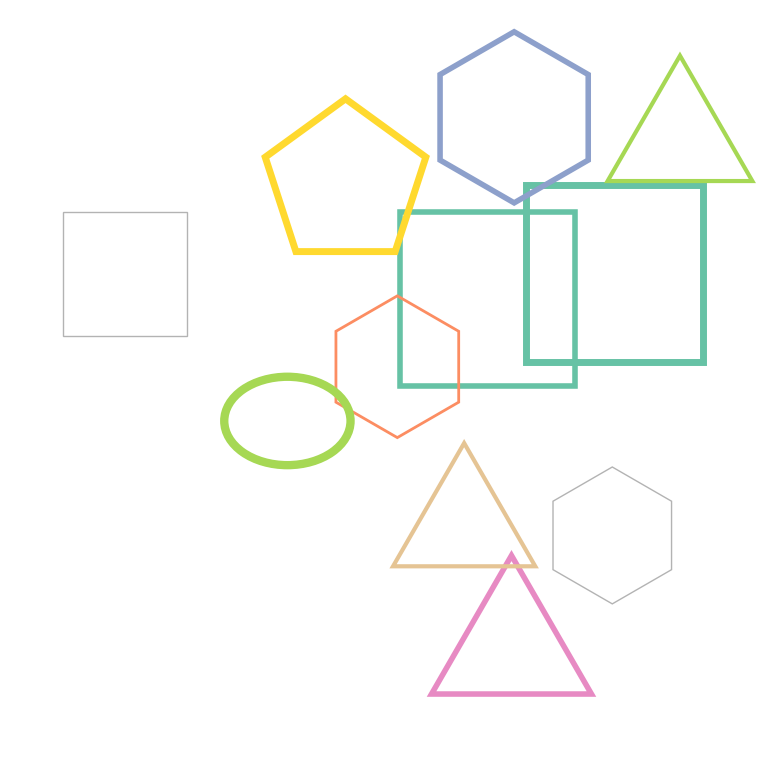[{"shape": "square", "thickness": 2.5, "radius": 0.57, "center": [0.798, 0.644]}, {"shape": "square", "thickness": 2, "radius": 0.57, "center": [0.633, 0.612]}, {"shape": "hexagon", "thickness": 1, "radius": 0.46, "center": [0.516, 0.524]}, {"shape": "hexagon", "thickness": 2, "radius": 0.56, "center": [0.668, 0.848]}, {"shape": "triangle", "thickness": 2, "radius": 0.6, "center": [0.664, 0.159]}, {"shape": "oval", "thickness": 3, "radius": 0.41, "center": [0.373, 0.453]}, {"shape": "triangle", "thickness": 1.5, "radius": 0.54, "center": [0.883, 0.819]}, {"shape": "pentagon", "thickness": 2.5, "radius": 0.55, "center": [0.449, 0.762]}, {"shape": "triangle", "thickness": 1.5, "radius": 0.53, "center": [0.603, 0.318]}, {"shape": "square", "thickness": 0.5, "radius": 0.4, "center": [0.163, 0.644]}, {"shape": "hexagon", "thickness": 0.5, "radius": 0.44, "center": [0.795, 0.305]}]